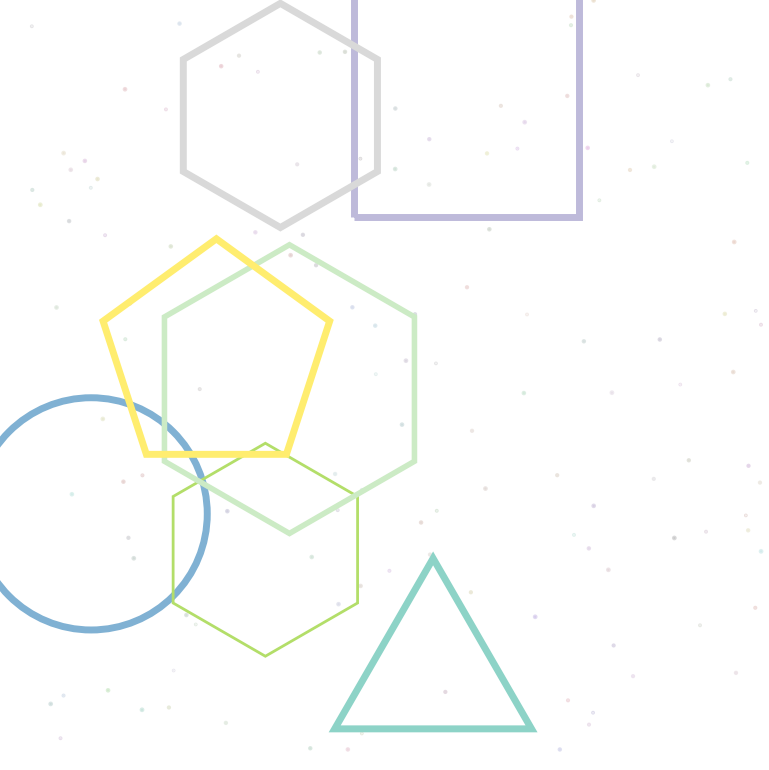[{"shape": "triangle", "thickness": 2.5, "radius": 0.74, "center": [0.562, 0.127]}, {"shape": "square", "thickness": 2.5, "radius": 0.73, "center": [0.606, 0.865]}, {"shape": "circle", "thickness": 2.5, "radius": 0.75, "center": [0.118, 0.333]}, {"shape": "hexagon", "thickness": 1, "radius": 0.69, "center": [0.345, 0.286]}, {"shape": "hexagon", "thickness": 2.5, "radius": 0.73, "center": [0.364, 0.85]}, {"shape": "hexagon", "thickness": 2, "radius": 0.94, "center": [0.376, 0.495]}, {"shape": "pentagon", "thickness": 2.5, "radius": 0.77, "center": [0.281, 0.535]}]